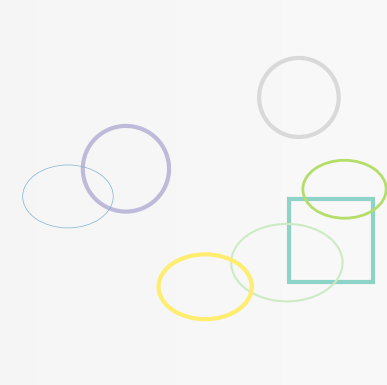[{"shape": "square", "thickness": 3, "radius": 0.54, "center": [0.855, 0.375]}, {"shape": "circle", "thickness": 3, "radius": 0.56, "center": [0.325, 0.562]}, {"shape": "oval", "thickness": 0.5, "radius": 0.58, "center": [0.175, 0.49]}, {"shape": "oval", "thickness": 2, "radius": 0.54, "center": [0.889, 0.508]}, {"shape": "circle", "thickness": 3, "radius": 0.51, "center": [0.771, 0.747]}, {"shape": "oval", "thickness": 1.5, "radius": 0.72, "center": [0.74, 0.318]}, {"shape": "oval", "thickness": 3, "radius": 0.6, "center": [0.53, 0.255]}]